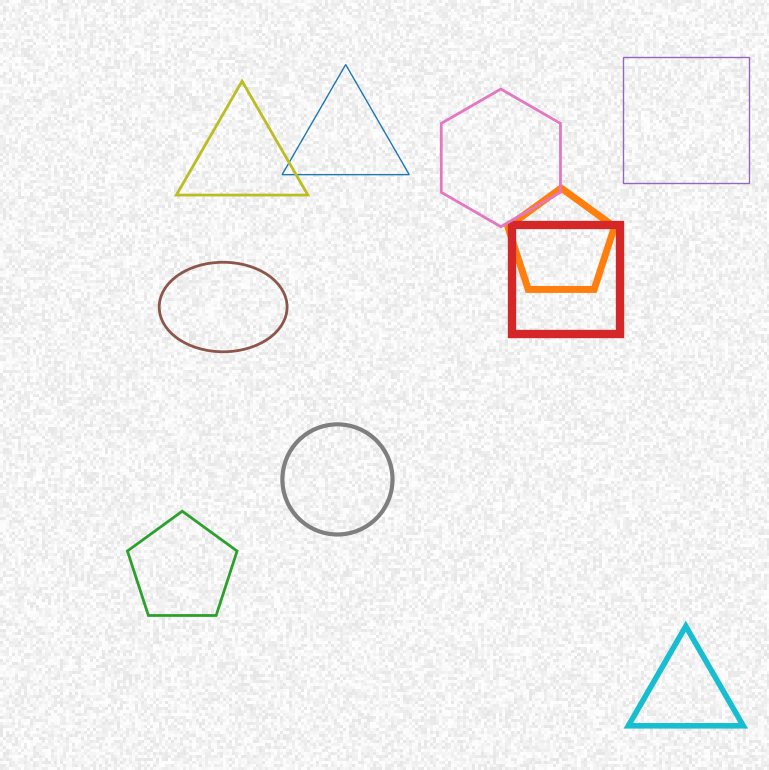[{"shape": "triangle", "thickness": 0.5, "radius": 0.48, "center": [0.449, 0.821]}, {"shape": "pentagon", "thickness": 2.5, "radius": 0.36, "center": [0.729, 0.683]}, {"shape": "pentagon", "thickness": 1, "radius": 0.37, "center": [0.237, 0.261]}, {"shape": "square", "thickness": 3, "radius": 0.35, "center": [0.735, 0.637]}, {"shape": "square", "thickness": 0.5, "radius": 0.41, "center": [0.89, 0.844]}, {"shape": "oval", "thickness": 1, "radius": 0.42, "center": [0.29, 0.601]}, {"shape": "hexagon", "thickness": 1, "radius": 0.45, "center": [0.65, 0.795]}, {"shape": "circle", "thickness": 1.5, "radius": 0.36, "center": [0.438, 0.377]}, {"shape": "triangle", "thickness": 1, "radius": 0.49, "center": [0.314, 0.796]}, {"shape": "triangle", "thickness": 2, "radius": 0.43, "center": [0.891, 0.1]}]